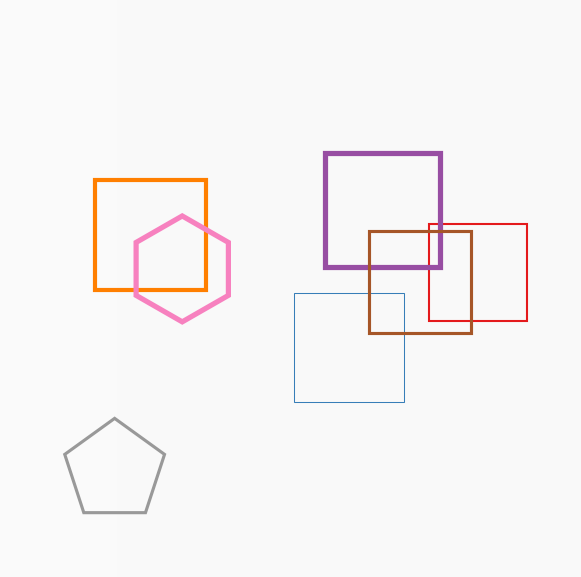[{"shape": "square", "thickness": 1, "radius": 0.42, "center": [0.822, 0.527]}, {"shape": "square", "thickness": 0.5, "radius": 0.47, "center": [0.6, 0.398]}, {"shape": "square", "thickness": 2.5, "radius": 0.49, "center": [0.659, 0.635]}, {"shape": "square", "thickness": 2, "radius": 0.47, "center": [0.259, 0.593]}, {"shape": "square", "thickness": 1.5, "radius": 0.44, "center": [0.723, 0.511]}, {"shape": "hexagon", "thickness": 2.5, "radius": 0.46, "center": [0.314, 0.534]}, {"shape": "pentagon", "thickness": 1.5, "radius": 0.45, "center": [0.197, 0.184]}]